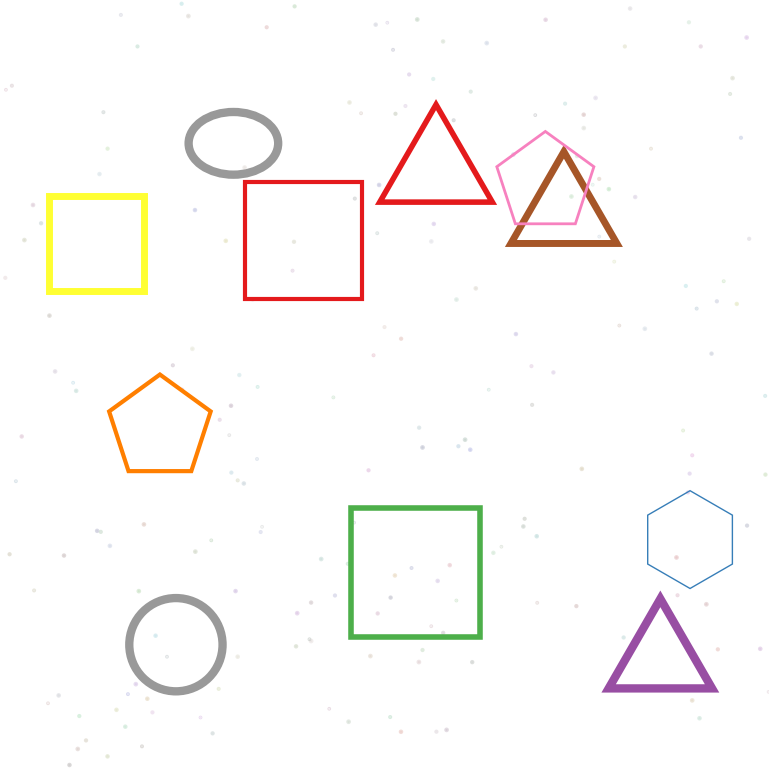[{"shape": "triangle", "thickness": 2, "radius": 0.42, "center": [0.566, 0.78]}, {"shape": "square", "thickness": 1.5, "radius": 0.38, "center": [0.394, 0.687]}, {"shape": "hexagon", "thickness": 0.5, "radius": 0.32, "center": [0.896, 0.299]}, {"shape": "square", "thickness": 2, "radius": 0.42, "center": [0.54, 0.257]}, {"shape": "triangle", "thickness": 3, "radius": 0.39, "center": [0.858, 0.145]}, {"shape": "pentagon", "thickness": 1.5, "radius": 0.35, "center": [0.208, 0.444]}, {"shape": "square", "thickness": 2.5, "radius": 0.31, "center": [0.125, 0.684]}, {"shape": "triangle", "thickness": 2.5, "radius": 0.4, "center": [0.732, 0.724]}, {"shape": "pentagon", "thickness": 1, "radius": 0.33, "center": [0.708, 0.763]}, {"shape": "oval", "thickness": 3, "radius": 0.29, "center": [0.303, 0.814]}, {"shape": "circle", "thickness": 3, "radius": 0.3, "center": [0.228, 0.163]}]